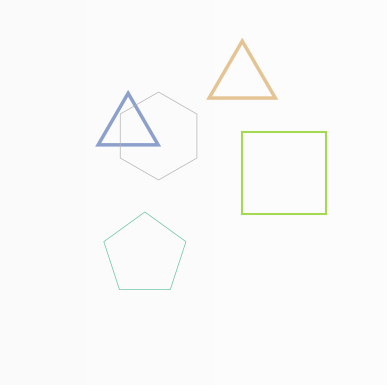[{"shape": "pentagon", "thickness": 0.5, "radius": 0.56, "center": [0.374, 0.338]}, {"shape": "triangle", "thickness": 2.5, "radius": 0.45, "center": [0.331, 0.668]}, {"shape": "square", "thickness": 1.5, "radius": 0.54, "center": [0.732, 0.55]}, {"shape": "triangle", "thickness": 2.5, "radius": 0.49, "center": [0.625, 0.795]}, {"shape": "hexagon", "thickness": 0.5, "radius": 0.57, "center": [0.409, 0.647]}]